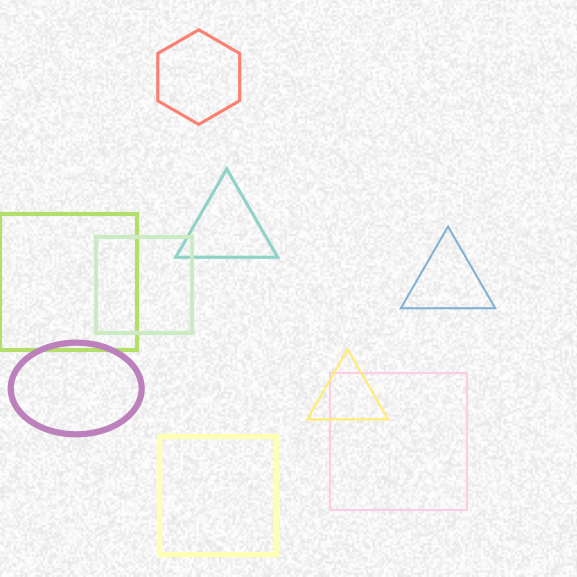[{"shape": "triangle", "thickness": 1.5, "radius": 0.51, "center": [0.393, 0.605]}, {"shape": "square", "thickness": 2.5, "radius": 0.51, "center": [0.377, 0.142]}, {"shape": "hexagon", "thickness": 1.5, "radius": 0.41, "center": [0.344, 0.866]}, {"shape": "triangle", "thickness": 1, "radius": 0.47, "center": [0.776, 0.513]}, {"shape": "square", "thickness": 2, "radius": 0.59, "center": [0.119, 0.511]}, {"shape": "square", "thickness": 1, "radius": 0.59, "center": [0.69, 0.235]}, {"shape": "oval", "thickness": 3, "radius": 0.57, "center": [0.132, 0.326]}, {"shape": "square", "thickness": 2, "radius": 0.42, "center": [0.249, 0.506]}, {"shape": "triangle", "thickness": 1, "radius": 0.4, "center": [0.602, 0.313]}]